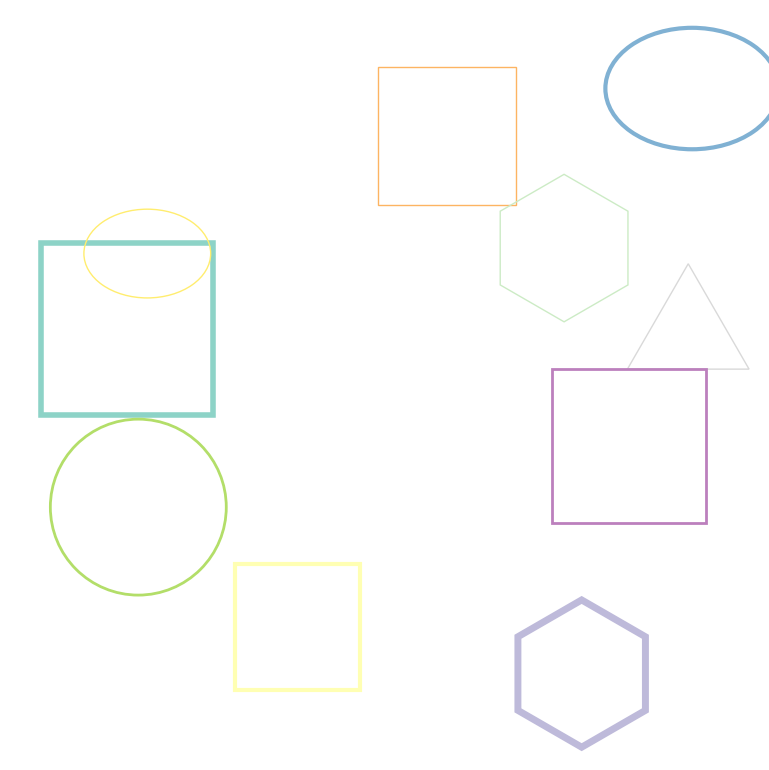[{"shape": "square", "thickness": 2, "radius": 0.56, "center": [0.165, 0.572]}, {"shape": "square", "thickness": 1.5, "radius": 0.41, "center": [0.386, 0.185]}, {"shape": "hexagon", "thickness": 2.5, "radius": 0.48, "center": [0.755, 0.125]}, {"shape": "oval", "thickness": 1.5, "radius": 0.56, "center": [0.899, 0.885]}, {"shape": "square", "thickness": 0.5, "radius": 0.45, "center": [0.581, 0.823]}, {"shape": "circle", "thickness": 1, "radius": 0.57, "center": [0.18, 0.341]}, {"shape": "triangle", "thickness": 0.5, "radius": 0.46, "center": [0.894, 0.566]}, {"shape": "square", "thickness": 1, "radius": 0.5, "center": [0.817, 0.421]}, {"shape": "hexagon", "thickness": 0.5, "radius": 0.48, "center": [0.733, 0.678]}, {"shape": "oval", "thickness": 0.5, "radius": 0.41, "center": [0.191, 0.671]}]